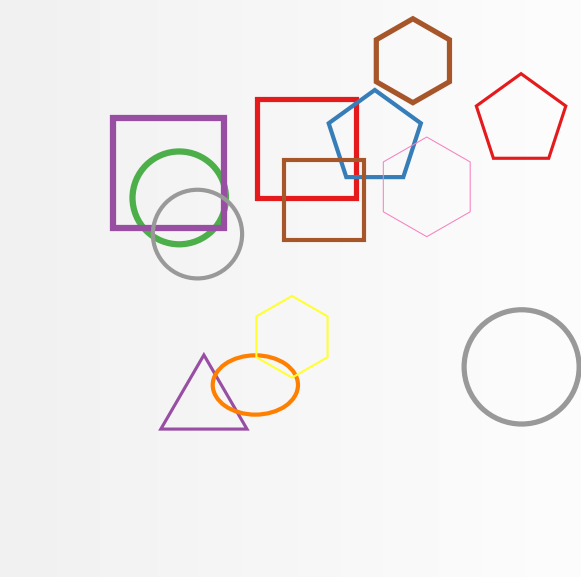[{"shape": "square", "thickness": 2.5, "radius": 0.43, "center": [0.527, 0.743]}, {"shape": "pentagon", "thickness": 1.5, "radius": 0.4, "center": [0.896, 0.791]}, {"shape": "pentagon", "thickness": 2, "radius": 0.42, "center": [0.645, 0.76]}, {"shape": "circle", "thickness": 3, "radius": 0.4, "center": [0.308, 0.656]}, {"shape": "triangle", "thickness": 1.5, "radius": 0.43, "center": [0.351, 0.299]}, {"shape": "square", "thickness": 3, "radius": 0.48, "center": [0.29, 0.699]}, {"shape": "oval", "thickness": 2, "radius": 0.37, "center": [0.439, 0.333]}, {"shape": "hexagon", "thickness": 1, "radius": 0.35, "center": [0.502, 0.416]}, {"shape": "hexagon", "thickness": 2.5, "radius": 0.36, "center": [0.71, 0.894]}, {"shape": "square", "thickness": 2, "radius": 0.35, "center": [0.557, 0.654]}, {"shape": "hexagon", "thickness": 0.5, "radius": 0.43, "center": [0.734, 0.676]}, {"shape": "circle", "thickness": 2.5, "radius": 0.49, "center": [0.897, 0.364]}, {"shape": "circle", "thickness": 2, "radius": 0.38, "center": [0.34, 0.594]}]